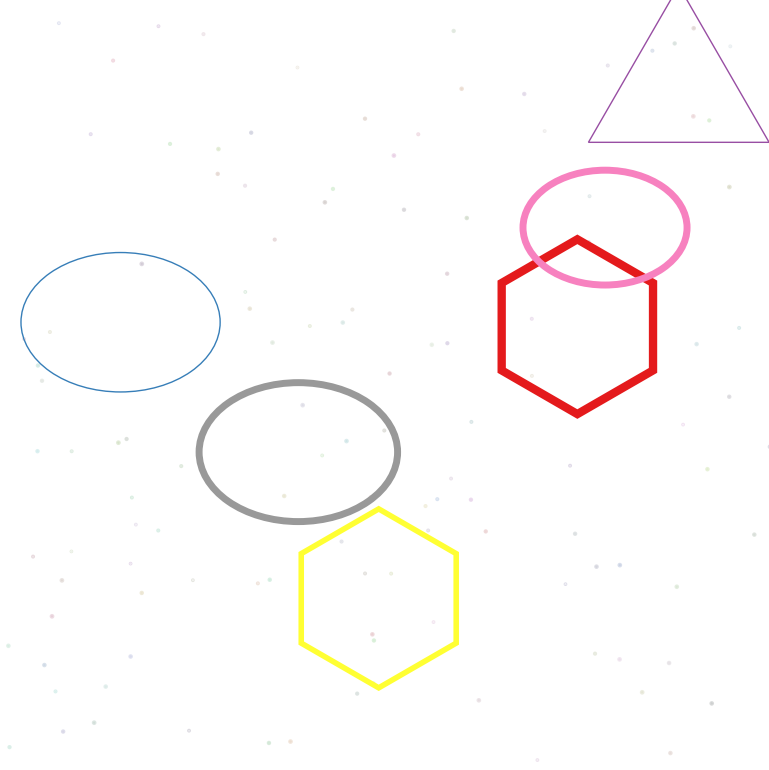[{"shape": "hexagon", "thickness": 3, "radius": 0.57, "center": [0.75, 0.576]}, {"shape": "oval", "thickness": 0.5, "radius": 0.65, "center": [0.157, 0.582]}, {"shape": "triangle", "thickness": 0.5, "radius": 0.68, "center": [0.882, 0.883]}, {"shape": "hexagon", "thickness": 2, "radius": 0.58, "center": [0.492, 0.223]}, {"shape": "oval", "thickness": 2.5, "radius": 0.53, "center": [0.786, 0.704]}, {"shape": "oval", "thickness": 2.5, "radius": 0.64, "center": [0.387, 0.413]}]